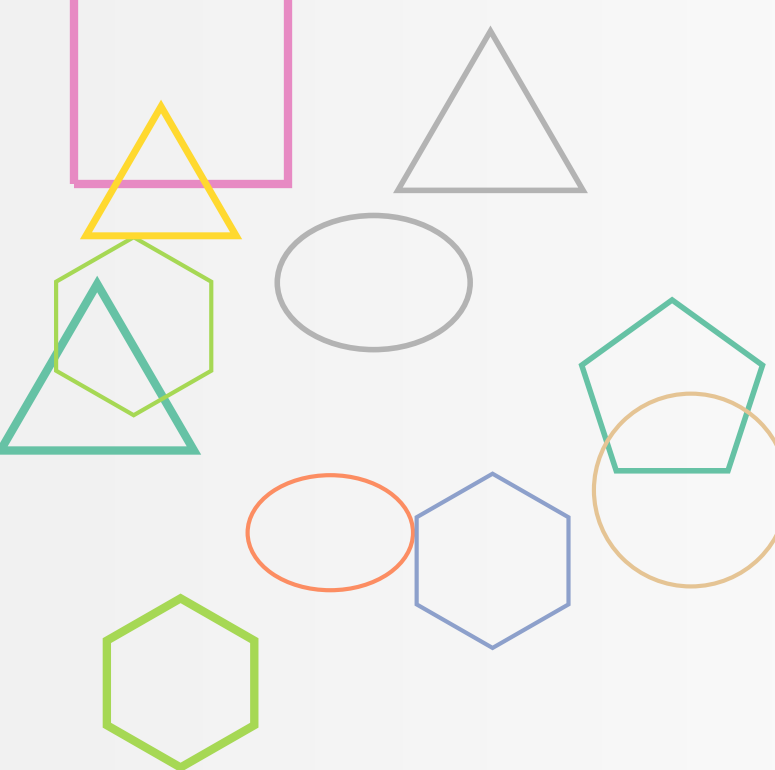[{"shape": "triangle", "thickness": 3, "radius": 0.72, "center": [0.125, 0.487]}, {"shape": "pentagon", "thickness": 2, "radius": 0.61, "center": [0.867, 0.488]}, {"shape": "oval", "thickness": 1.5, "radius": 0.53, "center": [0.426, 0.308]}, {"shape": "hexagon", "thickness": 1.5, "radius": 0.57, "center": [0.636, 0.272]}, {"shape": "square", "thickness": 3, "radius": 0.69, "center": [0.234, 0.899]}, {"shape": "hexagon", "thickness": 1.5, "radius": 0.58, "center": [0.173, 0.576]}, {"shape": "hexagon", "thickness": 3, "radius": 0.55, "center": [0.233, 0.113]}, {"shape": "triangle", "thickness": 2.5, "radius": 0.56, "center": [0.208, 0.75]}, {"shape": "circle", "thickness": 1.5, "radius": 0.63, "center": [0.892, 0.364]}, {"shape": "triangle", "thickness": 2, "radius": 0.69, "center": [0.633, 0.822]}, {"shape": "oval", "thickness": 2, "radius": 0.62, "center": [0.482, 0.633]}]